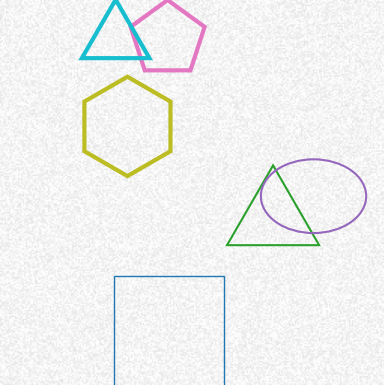[{"shape": "square", "thickness": 1, "radius": 0.71, "center": [0.439, 0.141]}, {"shape": "triangle", "thickness": 1.5, "radius": 0.69, "center": [0.709, 0.432]}, {"shape": "oval", "thickness": 1.5, "radius": 0.68, "center": [0.814, 0.49]}, {"shape": "pentagon", "thickness": 3, "radius": 0.5, "center": [0.435, 0.899]}, {"shape": "hexagon", "thickness": 3, "radius": 0.65, "center": [0.331, 0.672]}, {"shape": "triangle", "thickness": 3, "radius": 0.51, "center": [0.3, 0.9]}]